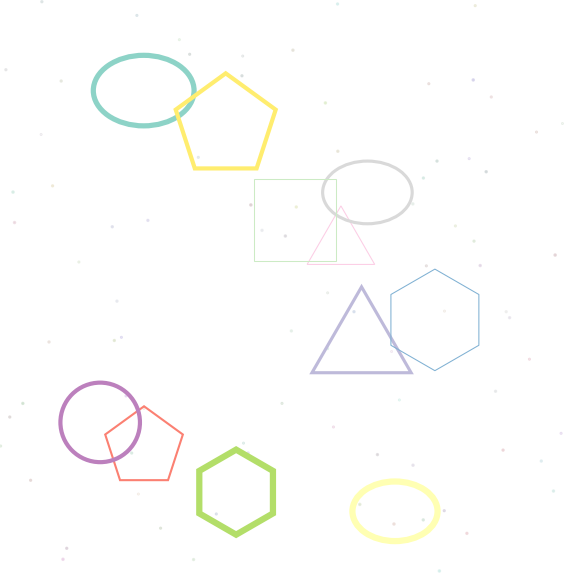[{"shape": "oval", "thickness": 2.5, "radius": 0.44, "center": [0.249, 0.842]}, {"shape": "oval", "thickness": 3, "radius": 0.37, "center": [0.684, 0.114]}, {"shape": "triangle", "thickness": 1.5, "radius": 0.5, "center": [0.626, 0.403]}, {"shape": "pentagon", "thickness": 1, "radius": 0.35, "center": [0.249, 0.225]}, {"shape": "hexagon", "thickness": 0.5, "radius": 0.44, "center": [0.753, 0.445]}, {"shape": "hexagon", "thickness": 3, "radius": 0.37, "center": [0.409, 0.147]}, {"shape": "triangle", "thickness": 0.5, "radius": 0.34, "center": [0.59, 0.575]}, {"shape": "oval", "thickness": 1.5, "radius": 0.39, "center": [0.636, 0.666]}, {"shape": "circle", "thickness": 2, "radius": 0.34, "center": [0.173, 0.268]}, {"shape": "square", "thickness": 0.5, "radius": 0.35, "center": [0.511, 0.618]}, {"shape": "pentagon", "thickness": 2, "radius": 0.46, "center": [0.391, 0.781]}]